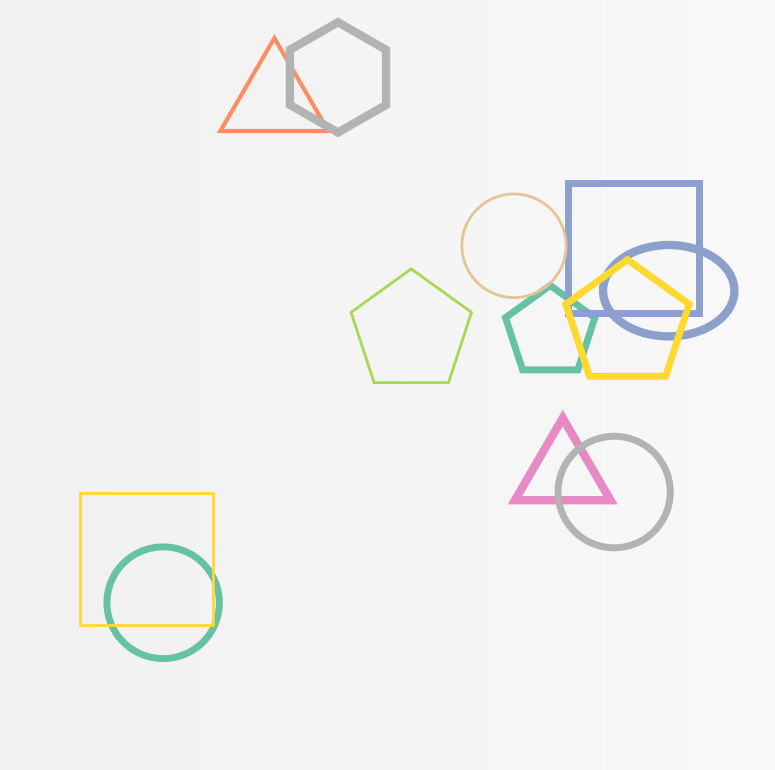[{"shape": "pentagon", "thickness": 2.5, "radius": 0.3, "center": [0.71, 0.569]}, {"shape": "circle", "thickness": 2.5, "radius": 0.36, "center": [0.211, 0.217]}, {"shape": "triangle", "thickness": 1.5, "radius": 0.4, "center": [0.354, 0.87]}, {"shape": "oval", "thickness": 3, "radius": 0.42, "center": [0.863, 0.622]}, {"shape": "square", "thickness": 2.5, "radius": 0.42, "center": [0.817, 0.678]}, {"shape": "triangle", "thickness": 3, "radius": 0.36, "center": [0.726, 0.386]}, {"shape": "pentagon", "thickness": 1, "radius": 0.41, "center": [0.531, 0.569]}, {"shape": "square", "thickness": 1, "radius": 0.43, "center": [0.189, 0.274]}, {"shape": "pentagon", "thickness": 2.5, "radius": 0.42, "center": [0.81, 0.579]}, {"shape": "circle", "thickness": 1, "radius": 0.34, "center": [0.663, 0.681]}, {"shape": "hexagon", "thickness": 3, "radius": 0.36, "center": [0.436, 0.9]}, {"shape": "circle", "thickness": 2.5, "radius": 0.36, "center": [0.792, 0.361]}]